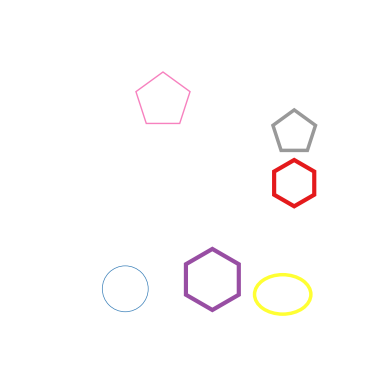[{"shape": "hexagon", "thickness": 3, "radius": 0.3, "center": [0.764, 0.524]}, {"shape": "circle", "thickness": 0.5, "radius": 0.3, "center": [0.325, 0.25]}, {"shape": "hexagon", "thickness": 3, "radius": 0.4, "center": [0.552, 0.274]}, {"shape": "oval", "thickness": 2.5, "radius": 0.37, "center": [0.734, 0.235]}, {"shape": "pentagon", "thickness": 1, "radius": 0.37, "center": [0.423, 0.739]}, {"shape": "pentagon", "thickness": 2.5, "radius": 0.29, "center": [0.764, 0.656]}]